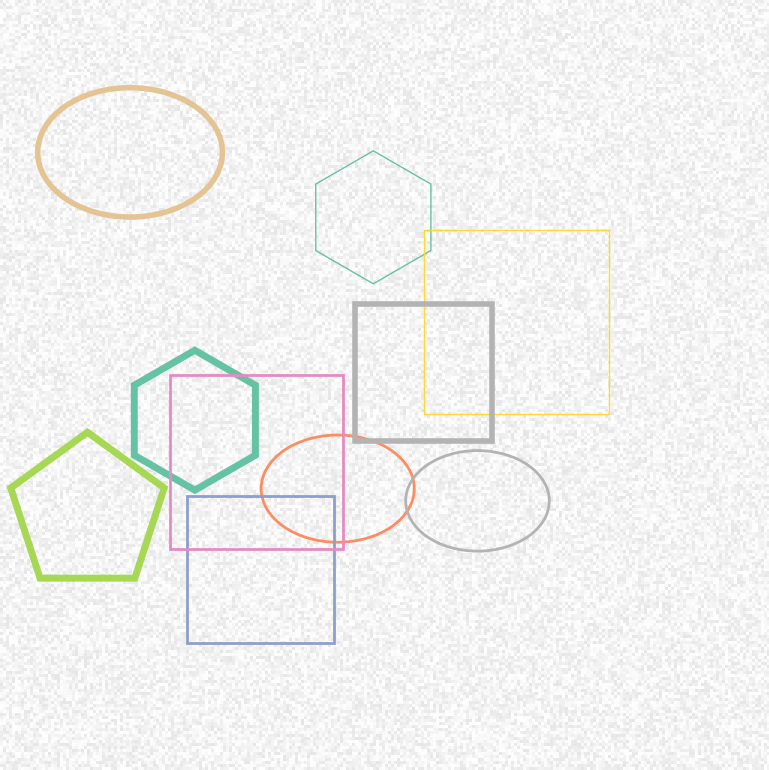[{"shape": "hexagon", "thickness": 0.5, "radius": 0.43, "center": [0.485, 0.718]}, {"shape": "hexagon", "thickness": 2.5, "radius": 0.45, "center": [0.253, 0.454]}, {"shape": "oval", "thickness": 1, "radius": 0.5, "center": [0.439, 0.365]}, {"shape": "square", "thickness": 1, "radius": 0.48, "center": [0.338, 0.26]}, {"shape": "square", "thickness": 1, "radius": 0.56, "center": [0.333, 0.4]}, {"shape": "pentagon", "thickness": 2.5, "radius": 0.52, "center": [0.114, 0.334]}, {"shape": "square", "thickness": 0.5, "radius": 0.6, "center": [0.671, 0.582]}, {"shape": "oval", "thickness": 2, "radius": 0.6, "center": [0.169, 0.802]}, {"shape": "oval", "thickness": 1, "radius": 0.47, "center": [0.62, 0.35]}, {"shape": "square", "thickness": 2, "radius": 0.45, "center": [0.55, 0.516]}]